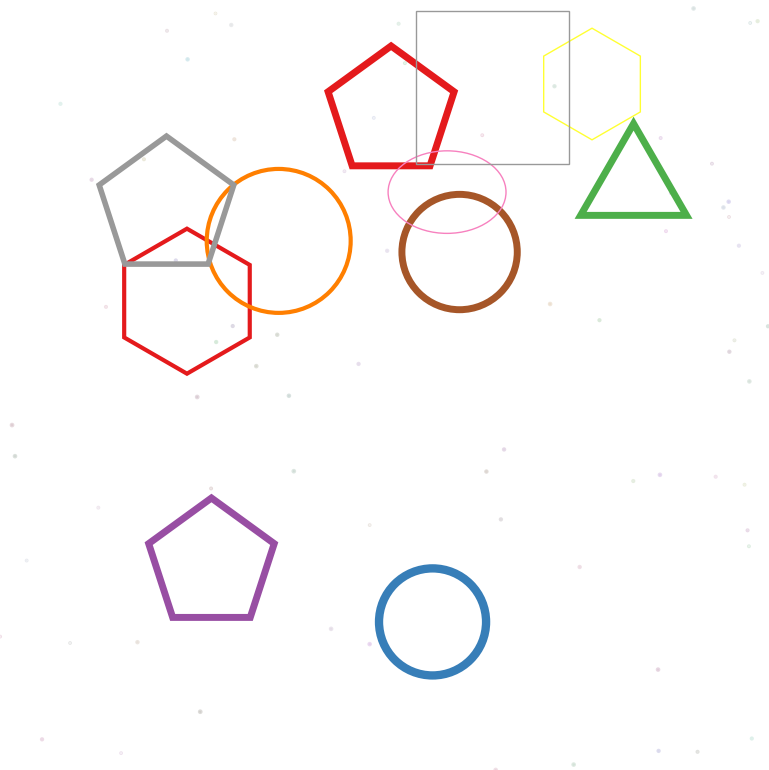[{"shape": "pentagon", "thickness": 2.5, "radius": 0.43, "center": [0.508, 0.854]}, {"shape": "hexagon", "thickness": 1.5, "radius": 0.47, "center": [0.243, 0.609]}, {"shape": "circle", "thickness": 3, "radius": 0.35, "center": [0.562, 0.192]}, {"shape": "triangle", "thickness": 2.5, "radius": 0.4, "center": [0.823, 0.76]}, {"shape": "pentagon", "thickness": 2.5, "radius": 0.43, "center": [0.275, 0.268]}, {"shape": "circle", "thickness": 1.5, "radius": 0.47, "center": [0.362, 0.687]}, {"shape": "hexagon", "thickness": 0.5, "radius": 0.36, "center": [0.769, 0.891]}, {"shape": "circle", "thickness": 2.5, "radius": 0.37, "center": [0.597, 0.673]}, {"shape": "oval", "thickness": 0.5, "radius": 0.38, "center": [0.581, 0.751]}, {"shape": "square", "thickness": 0.5, "radius": 0.5, "center": [0.639, 0.886]}, {"shape": "pentagon", "thickness": 2, "radius": 0.46, "center": [0.216, 0.731]}]